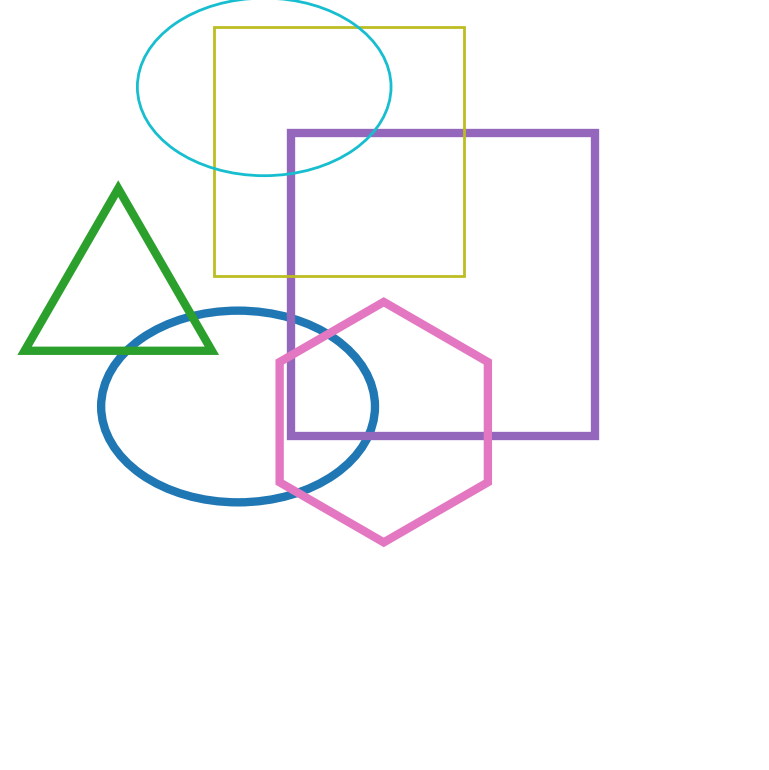[{"shape": "oval", "thickness": 3, "radius": 0.89, "center": [0.309, 0.472]}, {"shape": "triangle", "thickness": 3, "radius": 0.7, "center": [0.154, 0.615]}, {"shape": "square", "thickness": 3, "radius": 0.99, "center": [0.576, 0.63]}, {"shape": "hexagon", "thickness": 3, "radius": 0.78, "center": [0.498, 0.452]}, {"shape": "square", "thickness": 1, "radius": 0.81, "center": [0.44, 0.803]}, {"shape": "oval", "thickness": 1, "radius": 0.82, "center": [0.343, 0.887]}]